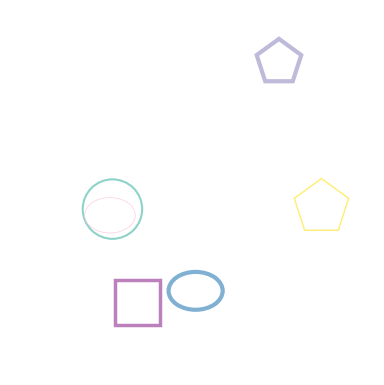[{"shape": "circle", "thickness": 1.5, "radius": 0.39, "center": [0.292, 0.457]}, {"shape": "pentagon", "thickness": 3, "radius": 0.3, "center": [0.725, 0.838]}, {"shape": "oval", "thickness": 3, "radius": 0.35, "center": [0.508, 0.245]}, {"shape": "oval", "thickness": 0.5, "radius": 0.33, "center": [0.286, 0.441]}, {"shape": "square", "thickness": 2.5, "radius": 0.29, "center": [0.356, 0.214]}, {"shape": "pentagon", "thickness": 1, "radius": 0.37, "center": [0.835, 0.462]}]